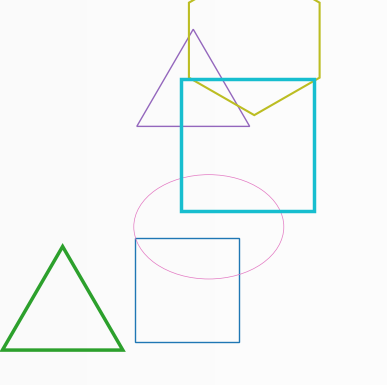[{"shape": "square", "thickness": 1, "radius": 0.68, "center": [0.483, 0.247]}, {"shape": "triangle", "thickness": 2.5, "radius": 0.9, "center": [0.162, 0.18]}, {"shape": "triangle", "thickness": 1, "radius": 0.84, "center": [0.499, 0.756]}, {"shape": "oval", "thickness": 0.5, "radius": 0.97, "center": [0.539, 0.411]}, {"shape": "hexagon", "thickness": 1.5, "radius": 0.97, "center": [0.656, 0.896]}, {"shape": "square", "thickness": 2.5, "radius": 0.85, "center": [0.639, 0.623]}]